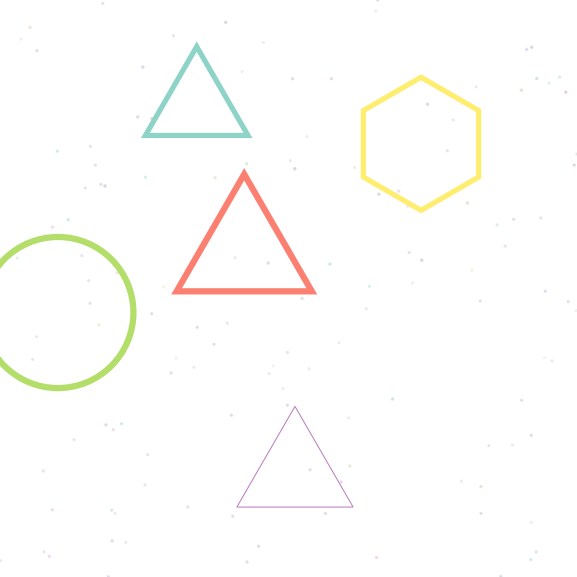[{"shape": "triangle", "thickness": 2.5, "radius": 0.51, "center": [0.341, 0.816]}, {"shape": "triangle", "thickness": 3, "radius": 0.68, "center": [0.423, 0.562]}, {"shape": "circle", "thickness": 3, "radius": 0.65, "center": [0.1, 0.458]}, {"shape": "triangle", "thickness": 0.5, "radius": 0.58, "center": [0.511, 0.179]}, {"shape": "hexagon", "thickness": 2.5, "radius": 0.58, "center": [0.729, 0.75]}]